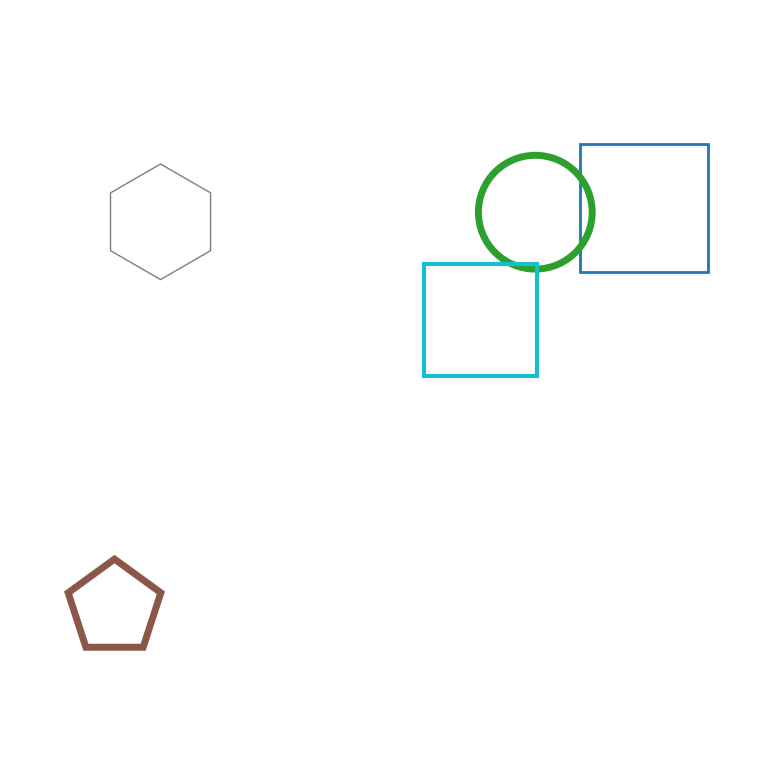[{"shape": "square", "thickness": 1, "radius": 0.42, "center": [0.836, 0.729]}, {"shape": "circle", "thickness": 2.5, "radius": 0.37, "center": [0.695, 0.724]}, {"shape": "pentagon", "thickness": 2.5, "radius": 0.32, "center": [0.149, 0.211]}, {"shape": "hexagon", "thickness": 0.5, "radius": 0.38, "center": [0.209, 0.712]}, {"shape": "square", "thickness": 1.5, "radius": 0.37, "center": [0.624, 0.584]}]